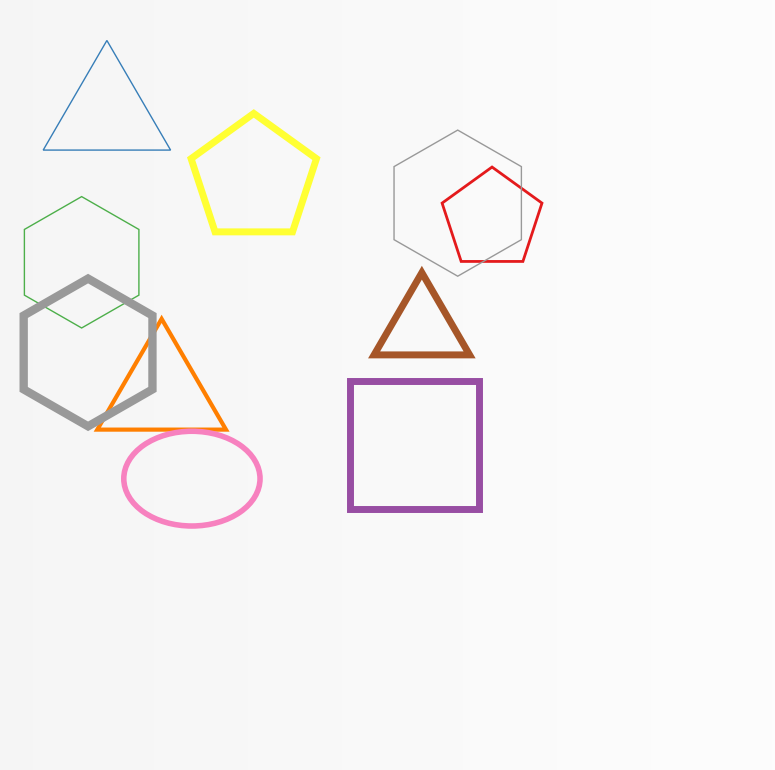[{"shape": "pentagon", "thickness": 1, "radius": 0.34, "center": [0.635, 0.715]}, {"shape": "triangle", "thickness": 0.5, "radius": 0.47, "center": [0.138, 0.853]}, {"shape": "hexagon", "thickness": 0.5, "radius": 0.43, "center": [0.105, 0.659]}, {"shape": "square", "thickness": 2.5, "radius": 0.42, "center": [0.535, 0.422]}, {"shape": "triangle", "thickness": 1.5, "radius": 0.48, "center": [0.209, 0.49]}, {"shape": "pentagon", "thickness": 2.5, "radius": 0.43, "center": [0.327, 0.768]}, {"shape": "triangle", "thickness": 2.5, "radius": 0.36, "center": [0.544, 0.575]}, {"shape": "oval", "thickness": 2, "radius": 0.44, "center": [0.248, 0.378]}, {"shape": "hexagon", "thickness": 0.5, "radius": 0.47, "center": [0.591, 0.736]}, {"shape": "hexagon", "thickness": 3, "radius": 0.48, "center": [0.114, 0.542]}]